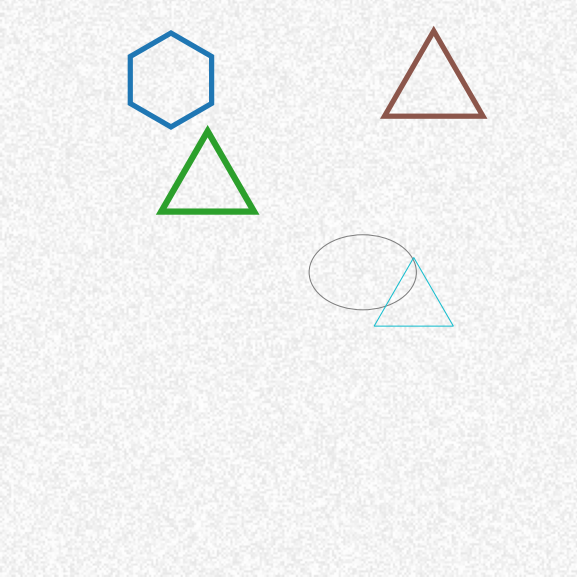[{"shape": "hexagon", "thickness": 2.5, "radius": 0.41, "center": [0.296, 0.861]}, {"shape": "triangle", "thickness": 3, "radius": 0.46, "center": [0.36, 0.679]}, {"shape": "triangle", "thickness": 2.5, "radius": 0.49, "center": [0.751, 0.847]}, {"shape": "oval", "thickness": 0.5, "radius": 0.46, "center": [0.628, 0.528]}, {"shape": "triangle", "thickness": 0.5, "radius": 0.4, "center": [0.716, 0.474]}]